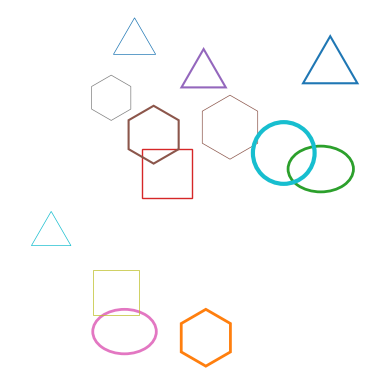[{"shape": "triangle", "thickness": 0.5, "radius": 0.32, "center": [0.35, 0.89]}, {"shape": "triangle", "thickness": 1.5, "radius": 0.41, "center": [0.858, 0.824]}, {"shape": "hexagon", "thickness": 2, "radius": 0.37, "center": [0.535, 0.123]}, {"shape": "oval", "thickness": 2, "radius": 0.42, "center": [0.833, 0.561]}, {"shape": "square", "thickness": 1, "radius": 0.32, "center": [0.434, 0.55]}, {"shape": "triangle", "thickness": 1.5, "radius": 0.33, "center": [0.529, 0.806]}, {"shape": "hexagon", "thickness": 0.5, "radius": 0.42, "center": [0.597, 0.67]}, {"shape": "hexagon", "thickness": 1.5, "radius": 0.38, "center": [0.399, 0.65]}, {"shape": "oval", "thickness": 2, "radius": 0.41, "center": [0.323, 0.139]}, {"shape": "hexagon", "thickness": 0.5, "radius": 0.29, "center": [0.289, 0.746]}, {"shape": "square", "thickness": 0.5, "radius": 0.3, "center": [0.302, 0.24]}, {"shape": "triangle", "thickness": 0.5, "radius": 0.3, "center": [0.133, 0.392]}, {"shape": "circle", "thickness": 3, "radius": 0.4, "center": [0.737, 0.603]}]